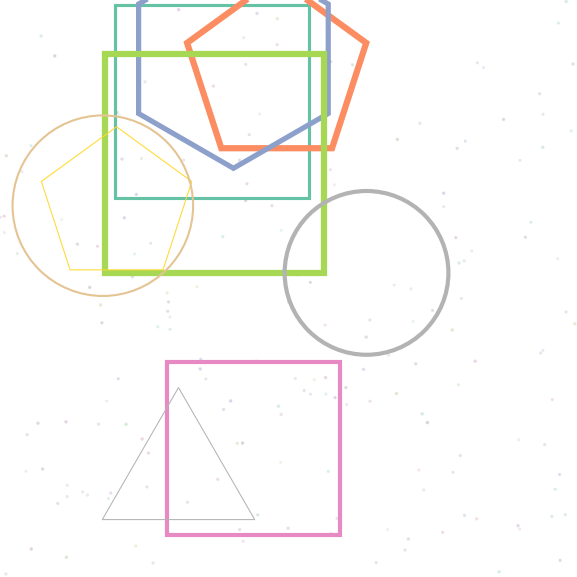[{"shape": "square", "thickness": 1.5, "radius": 0.84, "center": [0.367, 0.823]}, {"shape": "pentagon", "thickness": 3, "radius": 0.82, "center": [0.479, 0.874]}, {"shape": "hexagon", "thickness": 2.5, "radius": 0.95, "center": [0.404, 0.897]}, {"shape": "square", "thickness": 2, "radius": 0.75, "center": [0.439, 0.223]}, {"shape": "square", "thickness": 3, "radius": 0.95, "center": [0.371, 0.717]}, {"shape": "pentagon", "thickness": 0.5, "radius": 0.68, "center": [0.202, 0.643]}, {"shape": "circle", "thickness": 1, "radius": 0.78, "center": [0.178, 0.643]}, {"shape": "circle", "thickness": 2, "radius": 0.71, "center": [0.635, 0.527]}, {"shape": "triangle", "thickness": 0.5, "radius": 0.76, "center": [0.309, 0.176]}]